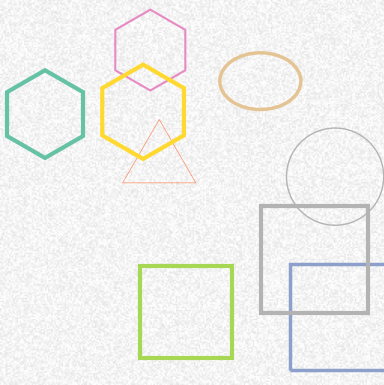[{"shape": "hexagon", "thickness": 3, "radius": 0.57, "center": [0.117, 0.704]}, {"shape": "triangle", "thickness": 0.5, "radius": 0.55, "center": [0.414, 0.58]}, {"shape": "square", "thickness": 2.5, "radius": 0.69, "center": [0.891, 0.176]}, {"shape": "hexagon", "thickness": 1.5, "radius": 0.53, "center": [0.39, 0.87]}, {"shape": "square", "thickness": 3, "radius": 0.59, "center": [0.483, 0.19]}, {"shape": "hexagon", "thickness": 3, "radius": 0.61, "center": [0.372, 0.71]}, {"shape": "oval", "thickness": 2.5, "radius": 0.53, "center": [0.676, 0.789]}, {"shape": "square", "thickness": 3, "radius": 0.7, "center": [0.816, 0.326]}, {"shape": "circle", "thickness": 1, "radius": 0.63, "center": [0.87, 0.541]}]